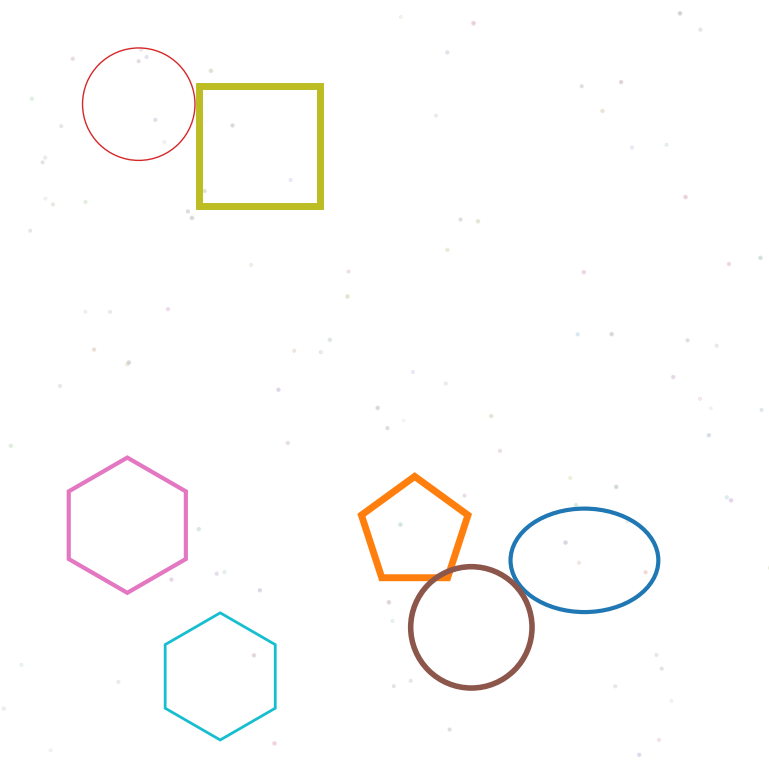[{"shape": "oval", "thickness": 1.5, "radius": 0.48, "center": [0.759, 0.272]}, {"shape": "pentagon", "thickness": 2.5, "radius": 0.36, "center": [0.539, 0.309]}, {"shape": "circle", "thickness": 0.5, "radius": 0.37, "center": [0.18, 0.865]}, {"shape": "circle", "thickness": 2, "radius": 0.39, "center": [0.612, 0.185]}, {"shape": "hexagon", "thickness": 1.5, "radius": 0.44, "center": [0.165, 0.318]}, {"shape": "square", "thickness": 2.5, "radius": 0.39, "center": [0.337, 0.811]}, {"shape": "hexagon", "thickness": 1, "radius": 0.41, "center": [0.286, 0.122]}]